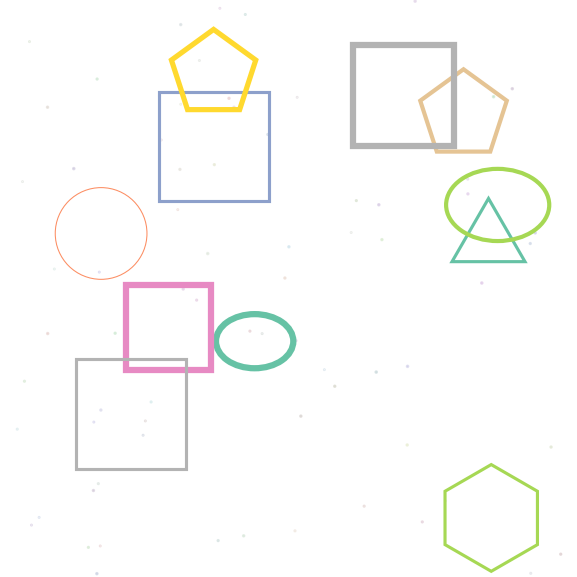[{"shape": "oval", "thickness": 3, "radius": 0.33, "center": [0.441, 0.408]}, {"shape": "triangle", "thickness": 1.5, "radius": 0.36, "center": [0.846, 0.583]}, {"shape": "circle", "thickness": 0.5, "radius": 0.4, "center": [0.175, 0.595]}, {"shape": "square", "thickness": 1.5, "radius": 0.47, "center": [0.371, 0.746]}, {"shape": "square", "thickness": 3, "radius": 0.37, "center": [0.292, 0.432]}, {"shape": "oval", "thickness": 2, "radius": 0.45, "center": [0.862, 0.644]}, {"shape": "hexagon", "thickness": 1.5, "radius": 0.46, "center": [0.851, 0.102]}, {"shape": "pentagon", "thickness": 2.5, "radius": 0.38, "center": [0.37, 0.871]}, {"shape": "pentagon", "thickness": 2, "radius": 0.39, "center": [0.803, 0.8]}, {"shape": "square", "thickness": 1.5, "radius": 0.48, "center": [0.227, 0.282]}, {"shape": "square", "thickness": 3, "radius": 0.44, "center": [0.699, 0.834]}]